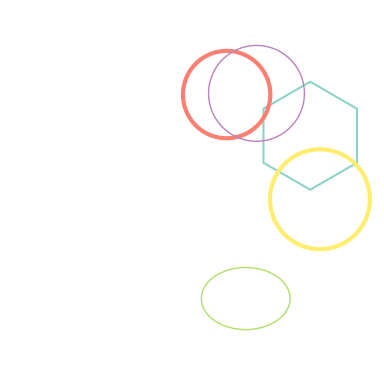[{"shape": "hexagon", "thickness": 1.5, "radius": 0.7, "center": [0.806, 0.647]}, {"shape": "circle", "thickness": 3, "radius": 0.57, "center": [0.589, 0.754]}, {"shape": "oval", "thickness": 1, "radius": 0.58, "center": [0.638, 0.225]}, {"shape": "circle", "thickness": 1, "radius": 0.62, "center": [0.666, 0.757]}, {"shape": "circle", "thickness": 3, "radius": 0.65, "center": [0.831, 0.483]}]